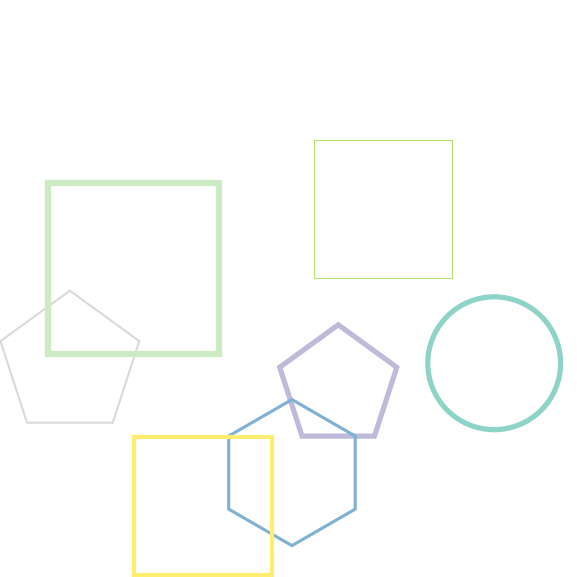[{"shape": "circle", "thickness": 2.5, "radius": 0.58, "center": [0.856, 0.37]}, {"shape": "pentagon", "thickness": 2.5, "radius": 0.53, "center": [0.586, 0.33]}, {"shape": "hexagon", "thickness": 1.5, "radius": 0.63, "center": [0.506, 0.181]}, {"shape": "square", "thickness": 0.5, "radius": 0.6, "center": [0.663, 0.637]}, {"shape": "pentagon", "thickness": 1, "radius": 0.63, "center": [0.121, 0.369]}, {"shape": "square", "thickness": 3, "radius": 0.74, "center": [0.232, 0.535]}, {"shape": "square", "thickness": 2, "radius": 0.6, "center": [0.352, 0.123]}]